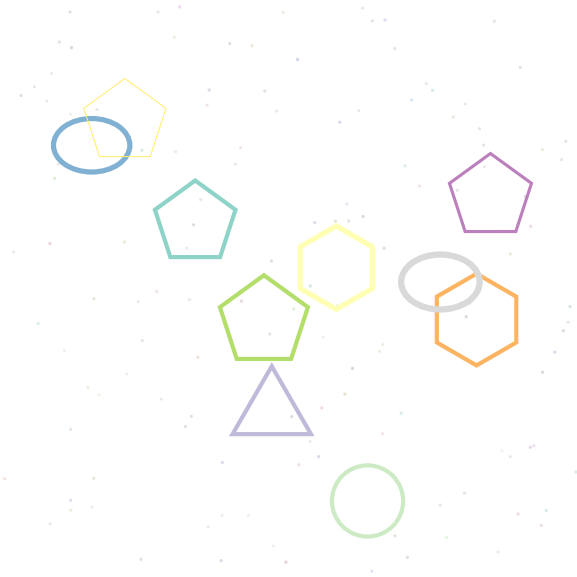[{"shape": "pentagon", "thickness": 2, "radius": 0.37, "center": [0.338, 0.613]}, {"shape": "hexagon", "thickness": 2.5, "radius": 0.36, "center": [0.582, 0.536]}, {"shape": "triangle", "thickness": 2, "radius": 0.39, "center": [0.471, 0.287]}, {"shape": "oval", "thickness": 2.5, "radius": 0.33, "center": [0.159, 0.748]}, {"shape": "hexagon", "thickness": 2, "radius": 0.4, "center": [0.825, 0.446]}, {"shape": "pentagon", "thickness": 2, "radius": 0.4, "center": [0.457, 0.442]}, {"shape": "oval", "thickness": 3, "radius": 0.34, "center": [0.763, 0.511]}, {"shape": "pentagon", "thickness": 1.5, "radius": 0.37, "center": [0.849, 0.659]}, {"shape": "circle", "thickness": 2, "radius": 0.31, "center": [0.636, 0.132]}, {"shape": "pentagon", "thickness": 0.5, "radius": 0.37, "center": [0.216, 0.788]}]